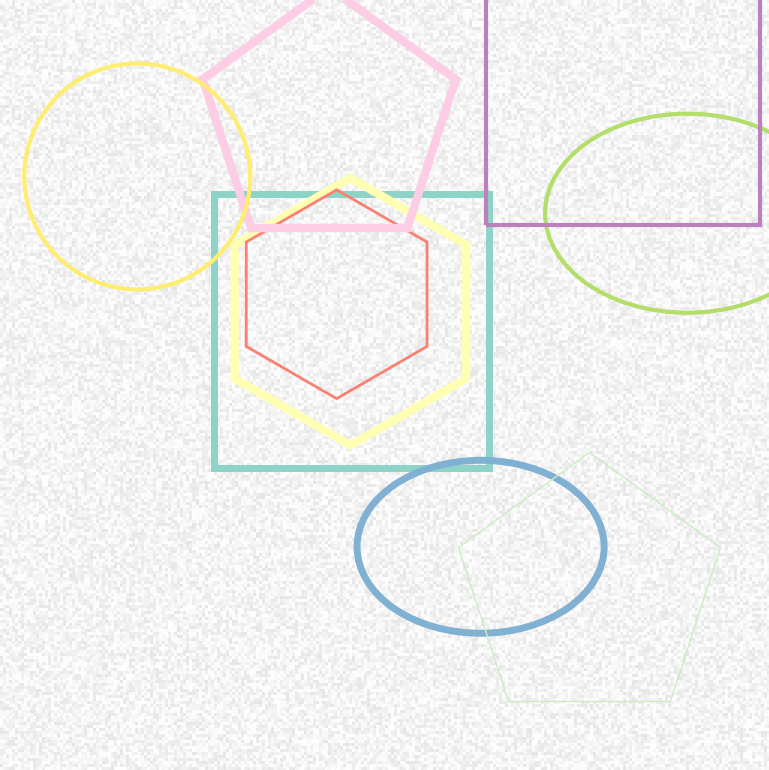[{"shape": "square", "thickness": 2.5, "radius": 0.89, "center": [0.457, 0.57]}, {"shape": "hexagon", "thickness": 3, "radius": 0.87, "center": [0.455, 0.595]}, {"shape": "hexagon", "thickness": 1, "radius": 0.68, "center": [0.437, 0.618]}, {"shape": "oval", "thickness": 2.5, "radius": 0.8, "center": [0.624, 0.29]}, {"shape": "oval", "thickness": 1.5, "radius": 0.92, "center": [0.893, 0.723]}, {"shape": "pentagon", "thickness": 3, "radius": 0.86, "center": [0.428, 0.844]}, {"shape": "square", "thickness": 1.5, "radius": 0.89, "center": [0.809, 0.886]}, {"shape": "pentagon", "thickness": 0.5, "radius": 0.89, "center": [0.766, 0.234]}, {"shape": "circle", "thickness": 1.5, "radius": 0.73, "center": [0.178, 0.771]}]